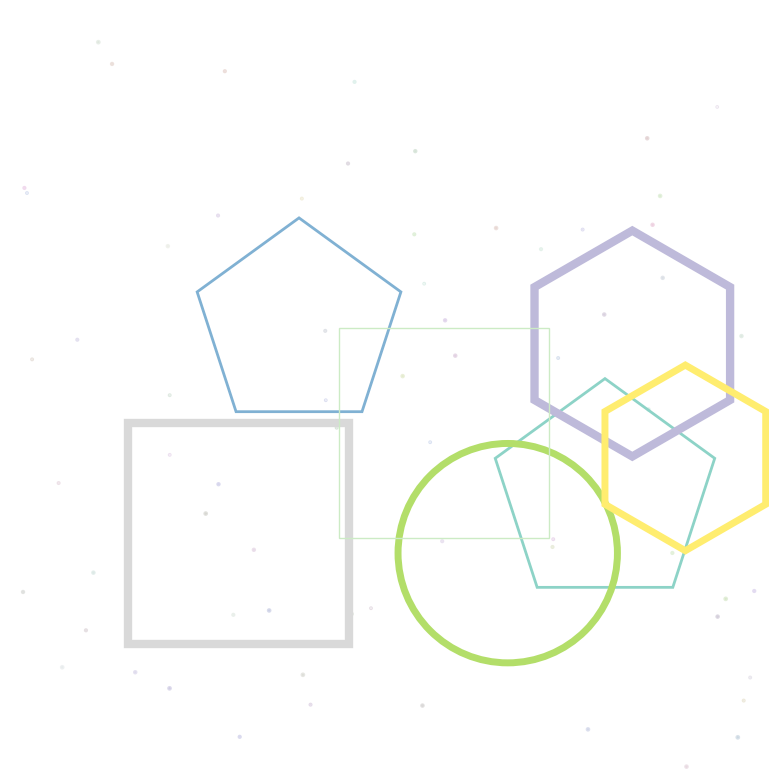[{"shape": "pentagon", "thickness": 1, "radius": 0.75, "center": [0.786, 0.358]}, {"shape": "hexagon", "thickness": 3, "radius": 0.73, "center": [0.821, 0.554]}, {"shape": "pentagon", "thickness": 1, "radius": 0.7, "center": [0.388, 0.578]}, {"shape": "circle", "thickness": 2.5, "radius": 0.71, "center": [0.659, 0.282]}, {"shape": "square", "thickness": 3, "radius": 0.72, "center": [0.309, 0.307]}, {"shape": "square", "thickness": 0.5, "radius": 0.68, "center": [0.576, 0.437]}, {"shape": "hexagon", "thickness": 2.5, "radius": 0.6, "center": [0.89, 0.405]}]